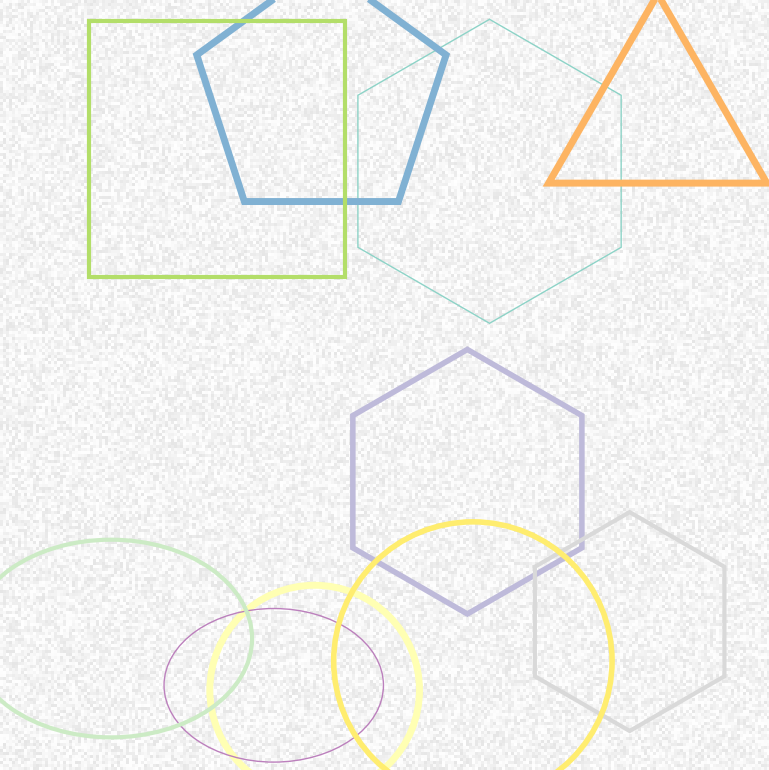[{"shape": "hexagon", "thickness": 0.5, "radius": 0.99, "center": [0.636, 0.778]}, {"shape": "circle", "thickness": 2.5, "radius": 0.68, "center": [0.409, 0.104]}, {"shape": "hexagon", "thickness": 2, "radius": 0.86, "center": [0.607, 0.374]}, {"shape": "pentagon", "thickness": 2.5, "radius": 0.85, "center": [0.417, 0.876]}, {"shape": "triangle", "thickness": 2.5, "radius": 0.82, "center": [0.854, 0.844]}, {"shape": "square", "thickness": 1.5, "radius": 0.83, "center": [0.282, 0.806]}, {"shape": "hexagon", "thickness": 1.5, "radius": 0.71, "center": [0.818, 0.193]}, {"shape": "oval", "thickness": 0.5, "radius": 0.71, "center": [0.356, 0.11]}, {"shape": "oval", "thickness": 1.5, "radius": 0.92, "center": [0.144, 0.171]}, {"shape": "circle", "thickness": 2, "radius": 0.9, "center": [0.614, 0.142]}]